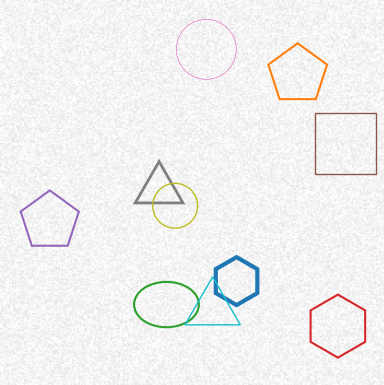[{"shape": "hexagon", "thickness": 3, "radius": 0.31, "center": [0.614, 0.27]}, {"shape": "pentagon", "thickness": 1.5, "radius": 0.4, "center": [0.773, 0.807]}, {"shape": "oval", "thickness": 1.5, "radius": 0.42, "center": [0.432, 0.209]}, {"shape": "hexagon", "thickness": 1.5, "radius": 0.41, "center": [0.878, 0.153]}, {"shape": "pentagon", "thickness": 1.5, "radius": 0.4, "center": [0.129, 0.426]}, {"shape": "square", "thickness": 1, "radius": 0.4, "center": [0.897, 0.627]}, {"shape": "circle", "thickness": 0.5, "radius": 0.39, "center": [0.536, 0.872]}, {"shape": "triangle", "thickness": 2, "radius": 0.36, "center": [0.413, 0.509]}, {"shape": "circle", "thickness": 1, "radius": 0.29, "center": [0.455, 0.466]}, {"shape": "triangle", "thickness": 1, "radius": 0.42, "center": [0.552, 0.198]}]